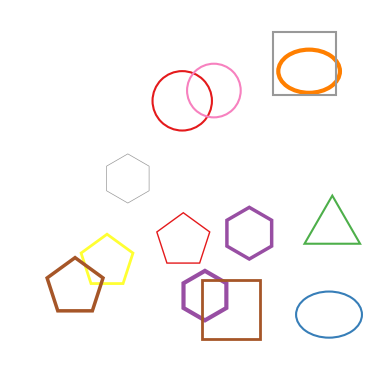[{"shape": "circle", "thickness": 1.5, "radius": 0.39, "center": [0.473, 0.738]}, {"shape": "pentagon", "thickness": 1, "radius": 0.36, "center": [0.476, 0.375]}, {"shape": "oval", "thickness": 1.5, "radius": 0.43, "center": [0.855, 0.183]}, {"shape": "triangle", "thickness": 1.5, "radius": 0.42, "center": [0.863, 0.409]}, {"shape": "hexagon", "thickness": 2.5, "radius": 0.34, "center": [0.647, 0.394]}, {"shape": "hexagon", "thickness": 3, "radius": 0.32, "center": [0.532, 0.232]}, {"shape": "oval", "thickness": 3, "radius": 0.4, "center": [0.803, 0.815]}, {"shape": "pentagon", "thickness": 2, "radius": 0.35, "center": [0.278, 0.321]}, {"shape": "pentagon", "thickness": 2.5, "radius": 0.38, "center": [0.195, 0.254]}, {"shape": "square", "thickness": 2, "radius": 0.38, "center": [0.6, 0.196]}, {"shape": "circle", "thickness": 1.5, "radius": 0.35, "center": [0.556, 0.765]}, {"shape": "hexagon", "thickness": 0.5, "radius": 0.32, "center": [0.332, 0.536]}, {"shape": "square", "thickness": 1.5, "radius": 0.41, "center": [0.792, 0.835]}]